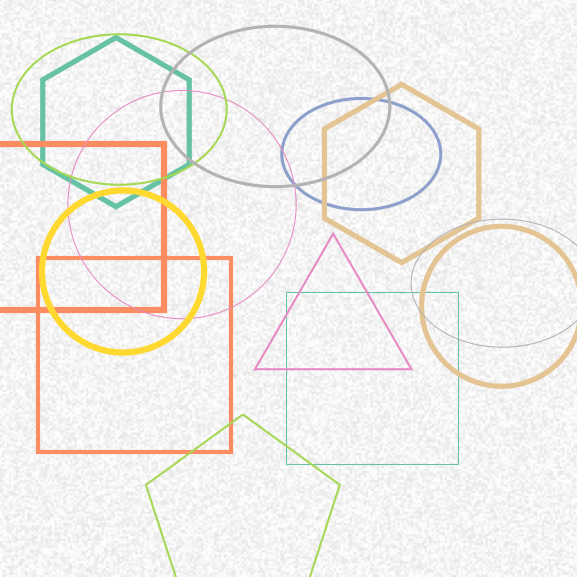[{"shape": "square", "thickness": 0.5, "radius": 0.75, "center": [0.644, 0.344]}, {"shape": "hexagon", "thickness": 2.5, "radius": 0.73, "center": [0.201, 0.788]}, {"shape": "square", "thickness": 2, "radius": 0.84, "center": [0.233, 0.384]}, {"shape": "square", "thickness": 3, "radius": 0.72, "center": [0.139, 0.606]}, {"shape": "oval", "thickness": 1.5, "radius": 0.69, "center": [0.626, 0.732]}, {"shape": "triangle", "thickness": 1, "radius": 0.78, "center": [0.577, 0.438]}, {"shape": "circle", "thickness": 0.5, "radius": 0.99, "center": [0.315, 0.645]}, {"shape": "pentagon", "thickness": 1, "radius": 0.88, "center": [0.421, 0.105]}, {"shape": "oval", "thickness": 1, "radius": 0.93, "center": [0.207, 0.81]}, {"shape": "circle", "thickness": 3, "radius": 0.7, "center": [0.213, 0.529]}, {"shape": "circle", "thickness": 2.5, "radius": 0.69, "center": [0.869, 0.469]}, {"shape": "hexagon", "thickness": 2.5, "radius": 0.77, "center": [0.695, 0.699]}, {"shape": "oval", "thickness": 0.5, "radius": 0.79, "center": [0.87, 0.509]}, {"shape": "oval", "thickness": 1.5, "radius": 0.99, "center": [0.477, 0.815]}]